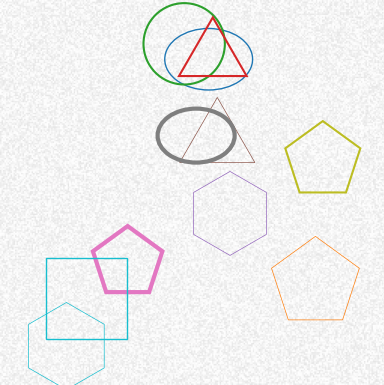[{"shape": "oval", "thickness": 1, "radius": 0.57, "center": [0.542, 0.846]}, {"shape": "pentagon", "thickness": 0.5, "radius": 0.6, "center": [0.819, 0.266]}, {"shape": "circle", "thickness": 1.5, "radius": 0.53, "center": [0.478, 0.886]}, {"shape": "triangle", "thickness": 1.5, "radius": 0.51, "center": [0.553, 0.853]}, {"shape": "hexagon", "thickness": 0.5, "radius": 0.55, "center": [0.597, 0.446]}, {"shape": "triangle", "thickness": 0.5, "radius": 0.56, "center": [0.564, 0.634]}, {"shape": "pentagon", "thickness": 3, "radius": 0.47, "center": [0.332, 0.318]}, {"shape": "oval", "thickness": 3, "radius": 0.5, "center": [0.509, 0.648]}, {"shape": "pentagon", "thickness": 1.5, "radius": 0.51, "center": [0.838, 0.583]}, {"shape": "square", "thickness": 1, "radius": 0.53, "center": [0.225, 0.224]}, {"shape": "hexagon", "thickness": 0.5, "radius": 0.57, "center": [0.173, 0.101]}]